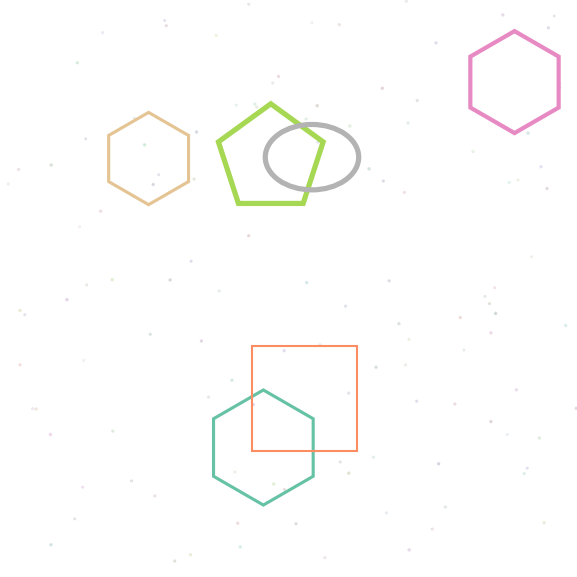[{"shape": "hexagon", "thickness": 1.5, "radius": 0.5, "center": [0.456, 0.224]}, {"shape": "square", "thickness": 1, "radius": 0.45, "center": [0.528, 0.308]}, {"shape": "hexagon", "thickness": 2, "radius": 0.44, "center": [0.891, 0.857]}, {"shape": "pentagon", "thickness": 2.5, "radius": 0.48, "center": [0.469, 0.724]}, {"shape": "hexagon", "thickness": 1.5, "radius": 0.4, "center": [0.257, 0.725]}, {"shape": "oval", "thickness": 2.5, "radius": 0.4, "center": [0.54, 0.727]}]